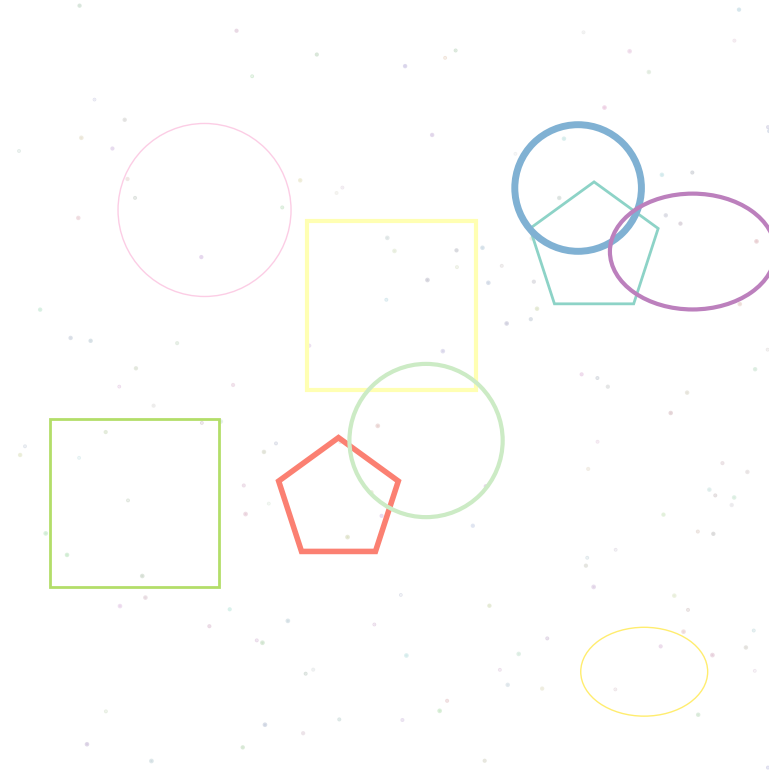[{"shape": "pentagon", "thickness": 1, "radius": 0.44, "center": [0.772, 0.676]}, {"shape": "square", "thickness": 1.5, "radius": 0.55, "center": [0.509, 0.604]}, {"shape": "pentagon", "thickness": 2, "radius": 0.41, "center": [0.44, 0.35]}, {"shape": "circle", "thickness": 2.5, "radius": 0.41, "center": [0.751, 0.756]}, {"shape": "square", "thickness": 1, "radius": 0.55, "center": [0.175, 0.347]}, {"shape": "circle", "thickness": 0.5, "radius": 0.56, "center": [0.266, 0.727]}, {"shape": "oval", "thickness": 1.5, "radius": 0.54, "center": [0.9, 0.673]}, {"shape": "circle", "thickness": 1.5, "radius": 0.5, "center": [0.553, 0.428]}, {"shape": "oval", "thickness": 0.5, "radius": 0.41, "center": [0.837, 0.128]}]